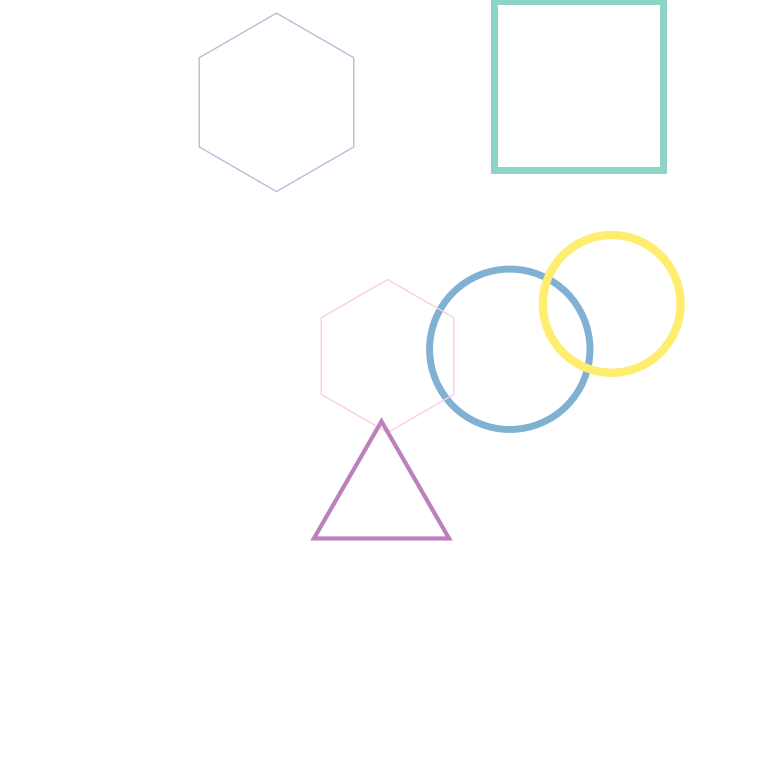[{"shape": "square", "thickness": 2.5, "radius": 0.55, "center": [0.751, 0.889]}, {"shape": "hexagon", "thickness": 0.5, "radius": 0.58, "center": [0.359, 0.867]}, {"shape": "circle", "thickness": 2.5, "radius": 0.52, "center": [0.662, 0.546]}, {"shape": "hexagon", "thickness": 0.5, "radius": 0.5, "center": [0.503, 0.538]}, {"shape": "triangle", "thickness": 1.5, "radius": 0.51, "center": [0.495, 0.351]}, {"shape": "circle", "thickness": 3, "radius": 0.45, "center": [0.794, 0.605]}]